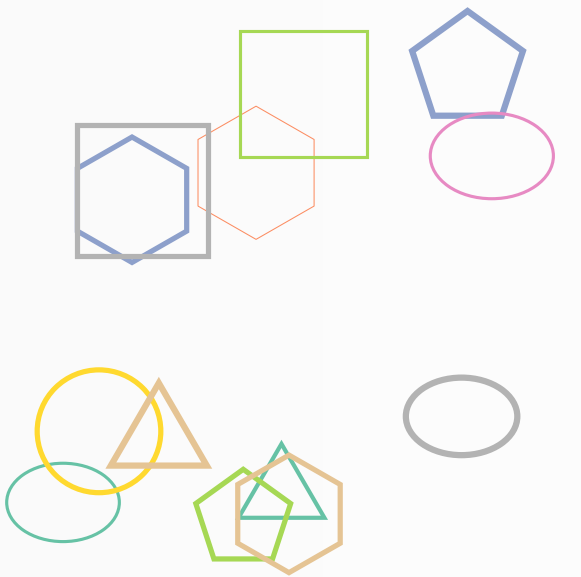[{"shape": "triangle", "thickness": 2, "radius": 0.43, "center": [0.484, 0.145]}, {"shape": "oval", "thickness": 1.5, "radius": 0.48, "center": [0.108, 0.129]}, {"shape": "hexagon", "thickness": 0.5, "radius": 0.58, "center": [0.441, 0.7]}, {"shape": "pentagon", "thickness": 3, "radius": 0.5, "center": [0.804, 0.88]}, {"shape": "hexagon", "thickness": 2.5, "radius": 0.54, "center": [0.227, 0.653]}, {"shape": "oval", "thickness": 1.5, "radius": 0.53, "center": [0.846, 0.729]}, {"shape": "pentagon", "thickness": 2.5, "radius": 0.43, "center": [0.418, 0.101]}, {"shape": "square", "thickness": 1.5, "radius": 0.55, "center": [0.522, 0.836]}, {"shape": "circle", "thickness": 2.5, "radius": 0.53, "center": [0.17, 0.252]}, {"shape": "hexagon", "thickness": 2.5, "radius": 0.51, "center": [0.497, 0.109]}, {"shape": "triangle", "thickness": 3, "radius": 0.48, "center": [0.273, 0.241]}, {"shape": "oval", "thickness": 3, "radius": 0.48, "center": [0.794, 0.278]}, {"shape": "square", "thickness": 2.5, "radius": 0.56, "center": [0.245, 0.669]}]